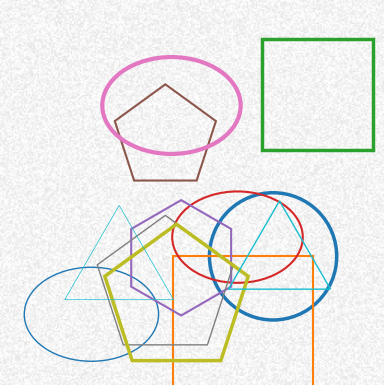[{"shape": "oval", "thickness": 1, "radius": 0.87, "center": [0.237, 0.184]}, {"shape": "circle", "thickness": 2.5, "radius": 0.83, "center": [0.709, 0.334]}, {"shape": "square", "thickness": 1.5, "radius": 0.91, "center": [0.632, 0.152]}, {"shape": "square", "thickness": 2.5, "radius": 0.72, "center": [0.826, 0.754]}, {"shape": "oval", "thickness": 1.5, "radius": 0.85, "center": [0.617, 0.384]}, {"shape": "hexagon", "thickness": 1.5, "radius": 0.75, "center": [0.471, 0.33]}, {"shape": "pentagon", "thickness": 1.5, "radius": 0.69, "center": [0.429, 0.643]}, {"shape": "oval", "thickness": 3, "radius": 0.9, "center": [0.445, 0.726]}, {"shape": "pentagon", "thickness": 1, "radius": 0.93, "center": [0.429, 0.255]}, {"shape": "pentagon", "thickness": 2.5, "radius": 0.98, "center": [0.459, 0.222]}, {"shape": "triangle", "thickness": 1, "radius": 0.76, "center": [0.726, 0.325]}, {"shape": "triangle", "thickness": 0.5, "radius": 0.82, "center": [0.309, 0.303]}]